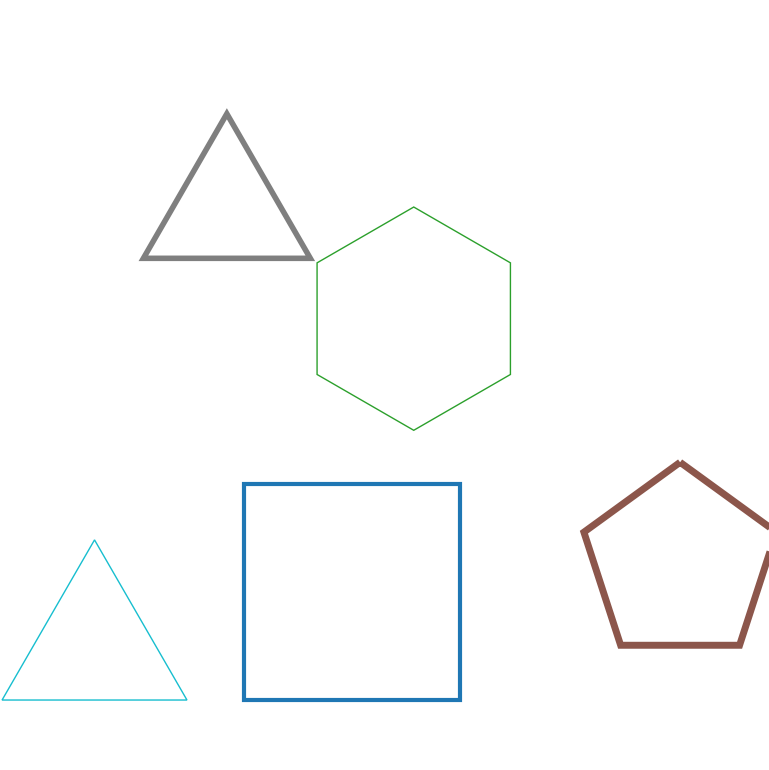[{"shape": "square", "thickness": 1.5, "radius": 0.7, "center": [0.457, 0.231]}, {"shape": "hexagon", "thickness": 0.5, "radius": 0.72, "center": [0.537, 0.586]}, {"shape": "pentagon", "thickness": 2.5, "radius": 0.66, "center": [0.883, 0.268]}, {"shape": "triangle", "thickness": 2, "radius": 0.63, "center": [0.295, 0.727]}, {"shape": "triangle", "thickness": 0.5, "radius": 0.69, "center": [0.123, 0.16]}]